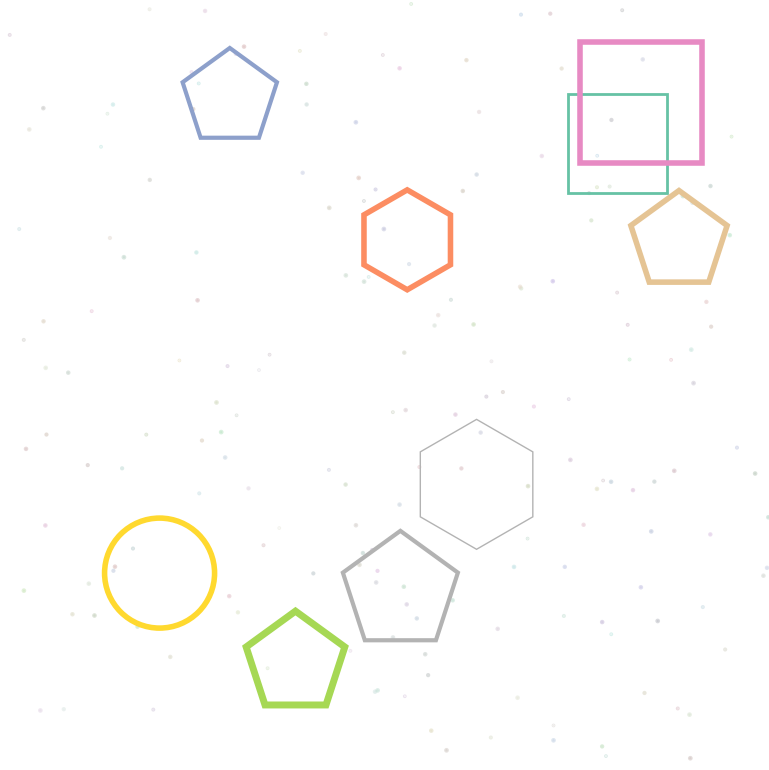[{"shape": "square", "thickness": 1, "radius": 0.32, "center": [0.802, 0.814]}, {"shape": "hexagon", "thickness": 2, "radius": 0.32, "center": [0.529, 0.689]}, {"shape": "pentagon", "thickness": 1.5, "radius": 0.32, "center": [0.298, 0.873]}, {"shape": "square", "thickness": 2, "radius": 0.39, "center": [0.832, 0.867]}, {"shape": "pentagon", "thickness": 2.5, "radius": 0.34, "center": [0.384, 0.139]}, {"shape": "circle", "thickness": 2, "radius": 0.36, "center": [0.207, 0.256]}, {"shape": "pentagon", "thickness": 2, "radius": 0.33, "center": [0.882, 0.687]}, {"shape": "hexagon", "thickness": 0.5, "radius": 0.42, "center": [0.619, 0.371]}, {"shape": "pentagon", "thickness": 1.5, "radius": 0.39, "center": [0.52, 0.232]}]